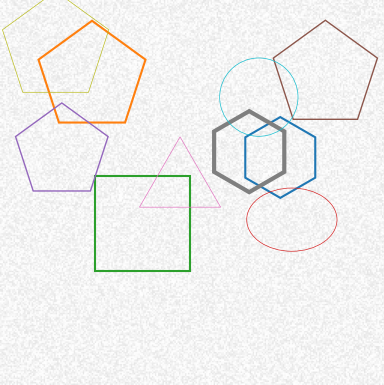[{"shape": "hexagon", "thickness": 1.5, "radius": 0.52, "center": [0.728, 0.591]}, {"shape": "pentagon", "thickness": 1.5, "radius": 0.73, "center": [0.239, 0.8]}, {"shape": "square", "thickness": 1.5, "radius": 0.61, "center": [0.369, 0.42]}, {"shape": "oval", "thickness": 0.5, "radius": 0.59, "center": [0.758, 0.429]}, {"shape": "pentagon", "thickness": 1, "radius": 0.63, "center": [0.161, 0.606]}, {"shape": "pentagon", "thickness": 1, "radius": 0.71, "center": [0.845, 0.805]}, {"shape": "triangle", "thickness": 0.5, "radius": 0.61, "center": [0.468, 0.523]}, {"shape": "hexagon", "thickness": 3, "radius": 0.53, "center": [0.647, 0.606]}, {"shape": "pentagon", "thickness": 0.5, "radius": 0.73, "center": [0.144, 0.878]}, {"shape": "circle", "thickness": 0.5, "radius": 0.51, "center": [0.672, 0.748]}]